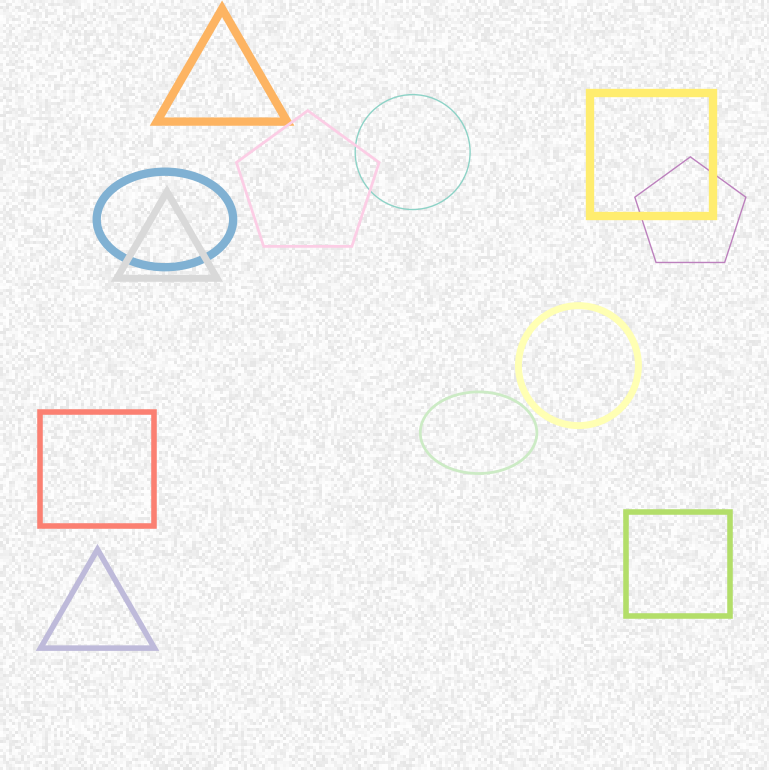[{"shape": "circle", "thickness": 0.5, "radius": 0.37, "center": [0.536, 0.802]}, {"shape": "circle", "thickness": 2.5, "radius": 0.39, "center": [0.751, 0.525]}, {"shape": "triangle", "thickness": 2, "radius": 0.43, "center": [0.127, 0.201]}, {"shape": "square", "thickness": 2, "radius": 0.37, "center": [0.126, 0.391]}, {"shape": "oval", "thickness": 3, "radius": 0.44, "center": [0.214, 0.715]}, {"shape": "triangle", "thickness": 3, "radius": 0.49, "center": [0.288, 0.891]}, {"shape": "square", "thickness": 2, "radius": 0.34, "center": [0.881, 0.268]}, {"shape": "pentagon", "thickness": 1, "radius": 0.49, "center": [0.4, 0.759]}, {"shape": "triangle", "thickness": 2.5, "radius": 0.38, "center": [0.217, 0.676]}, {"shape": "pentagon", "thickness": 0.5, "radius": 0.38, "center": [0.897, 0.72]}, {"shape": "oval", "thickness": 1, "radius": 0.38, "center": [0.621, 0.438]}, {"shape": "square", "thickness": 3, "radius": 0.4, "center": [0.846, 0.799]}]